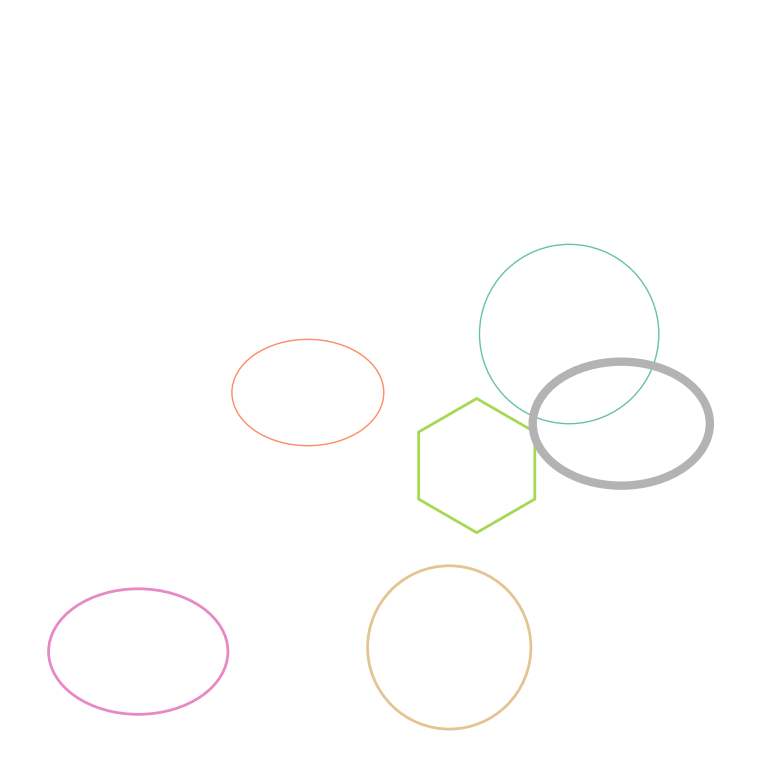[{"shape": "circle", "thickness": 0.5, "radius": 0.58, "center": [0.739, 0.566]}, {"shape": "oval", "thickness": 0.5, "radius": 0.49, "center": [0.4, 0.49]}, {"shape": "oval", "thickness": 1, "radius": 0.58, "center": [0.18, 0.154]}, {"shape": "hexagon", "thickness": 1, "radius": 0.44, "center": [0.619, 0.395]}, {"shape": "circle", "thickness": 1, "radius": 0.53, "center": [0.583, 0.159]}, {"shape": "oval", "thickness": 3, "radius": 0.58, "center": [0.807, 0.45]}]